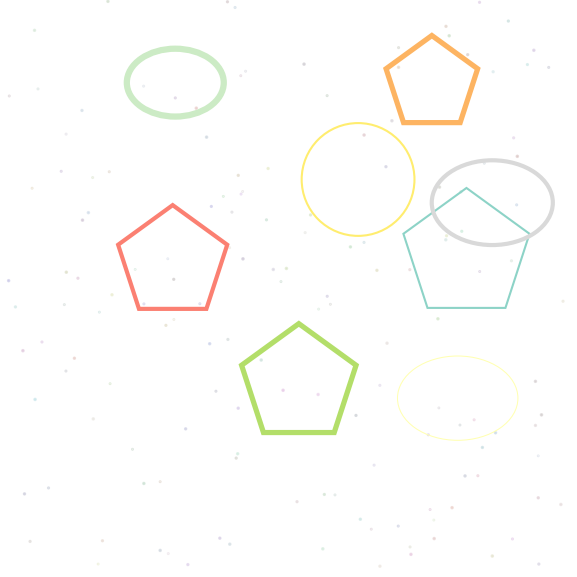[{"shape": "pentagon", "thickness": 1, "radius": 0.57, "center": [0.808, 0.559]}, {"shape": "oval", "thickness": 0.5, "radius": 0.52, "center": [0.793, 0.31]}, {"shape": "pentagon", "thickness": 2, "radius": 0.5, "center": [0.299, 0.545]}, {"shape": "pentagon", "thickness": 2.5, "radius": 0.42, "center": [0.748, 0.854]}, {"shape": "pentagon", "thickness": 2.5, "radius": 0.52, "center": [0.517, 0.334]}, {"shape": "oval", "thickness": 2, "radius": 0.52, "center": [0.852, 0.648]}, {"shape": "oval", "thickness": 3, "radius": 0.42, "center": [0.304, 0.856]}, {"shape": "circle", "thickness": 1, "radius": 0.49, "center": [0.62, 0.688]}]